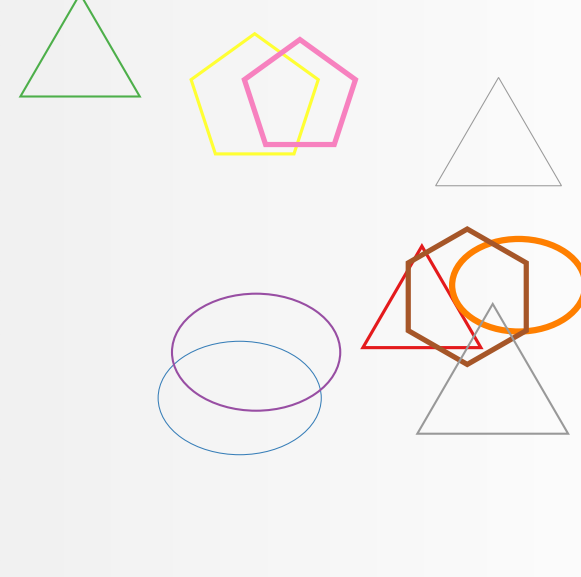[{"shape": "triangle", "thickness": 1.5, "radius": 0.59, "center": [0.726, 0.456]}, {"shape": "oval", "thickness": 0.5, "radius": 0.7, "center": [0.412, 0.31]}, {"shape": "triangle", "thickness": 1, "radius": 0.59, "center": [0.138, 0.891]}, {"shape": "oval", "thickness": 1, "radius": 0.72, "center": [0.441, 0.389]}, {"shape": "oval", "thickness": 3, "radius": 0.57, "center": [0.892, 0.505]}, {"shape": "pentagon", "thickness": 1.5, "radius": 0.58, "center": [0.438, 0.826]}, {"shape": "hexagon", "thickness": 2.5, "radius": 0.59, "center": [0.804, 0.485]}, {"shape": "pentagon", "thickness": 2.5, "radius": 0.5, "center": [0.516, 0.83]}, {"shape": "triangle", "thickness": 0.5, "radius": 0.63, "center": [0.858, 0.74]}, {"shape": "triangle", "thickness": 1, "radius": 0.75, "center": [0.848, 0.323]}]